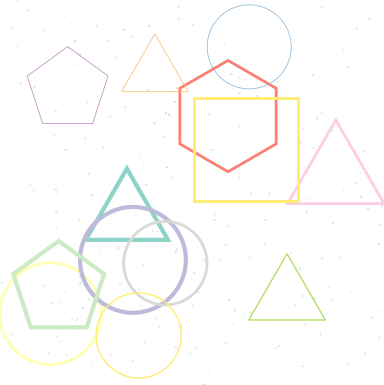[{"shape": "triangle", "thickness": 3, "radius": 0.62, "center": [0.33, 0.439]}, {"shape": "circle", "thickness": 2, "radius": 0.66, "center": [0.131, 0.185]}, {"shape": "circle", "thickness": 3, "radius": 0.69, "center": [0.345, 0.325]}, {"shape": "hexagon", "thickness": 2, "radius": 0.72, "center": [0.592, 0.698]}, {"shape": "circle", "thickness": 0.5, "radius": 0.55, "center": [0.647, 0.878]}, {"shape": "triangle", "thickness": 0.5, "radius": 0.5, "center": [0.402, 0.812]}, {"shape": "triangle", "thickness": 1, "radius": 0.57, "center": [0.746, 0.226]}, {"shape": "triangle", "thickness": 2, "radius": 0.72, "center": [0.872, 0.544]}, {"shape": "circle", "thickness": 2, "radius": 0.54, "center": [0.429, 0.316]}, {"shape": "pentagon", "thickness": 0.5, "radius": 0.55, "center": [0.176, 0.768]}, {"shape": "pentagon", "thickness": 3, "radius": 0.62, "center": [0.152, 0.25]}, {"shape": "square", "thickness": 2, "radius": 0.67, "center": [0.639, 0.611]}, {"shape": "circle", "thickness": 1, "radius": 0.55, "center": [0.36, 0.129]}]